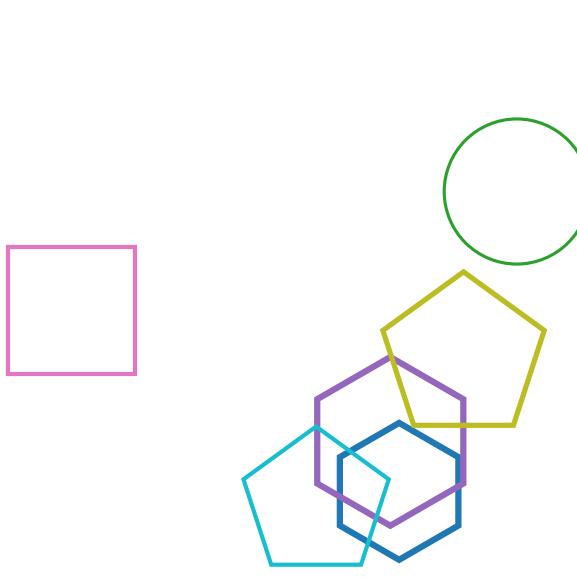[{"shape": "hexagon", "thickness": 3, "radius": 0.59, "center": [0.691, 0.148]}, {"shape": "circle", "thickness": 1.5, "radius": 0.63, "center": [0.895, 0.668]}, {"shape": "hexagon", "thickness": 3, "radius": 0.73, "center": [0.676, 0.235]}, {"shape": "square", "thickness": 2, "radius": 0.55, "center": [0.124, 0.462]}, {"shape": "pentagon", "thickness": 2.5, "radius": 0.73, "center": [0.803, 0.382]}, {"shape": "pentagon", "thickness": 2, "radius": 0.66, "center": [0.547, 0.128]}]